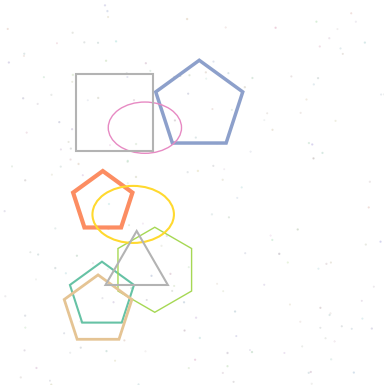[{"shape": "pentagon", "thickness": 1.5, "radius": 0.44, "center": [0.265, 0.233]}, {"shape": "pentagon", "thickness": 3, "radius": 0.41, "center": [0.267, 0.475]}, {"shape": "pentagon", "thickness": 2.5, "radius": 0.59, "center": [0.518, 0.725]}, {"shape": "oval", "thickness": 1, "radius": 0.48, "center": [0.376, 0.668]}, {"shape": "hexagon", "thickness": 1, "radius": 0.55, "center": [0.402, 0.299]}, {"shape": "oval", "thickness": 1.5, "radius": 0.53, "center": [0.346, 0.443]}, {"shape": "pentagon", "thickness": 2, "radius": 0.46, "center": [0.255, 0.194]}, {"shape": "square", "thickness": 1.5, "radius": 0.5, "center": [0.298, 0.709]}, {"shape": "triangle", "thickness": 1.5, "radius": 0.47, "center": [0.355, 0.307]}]